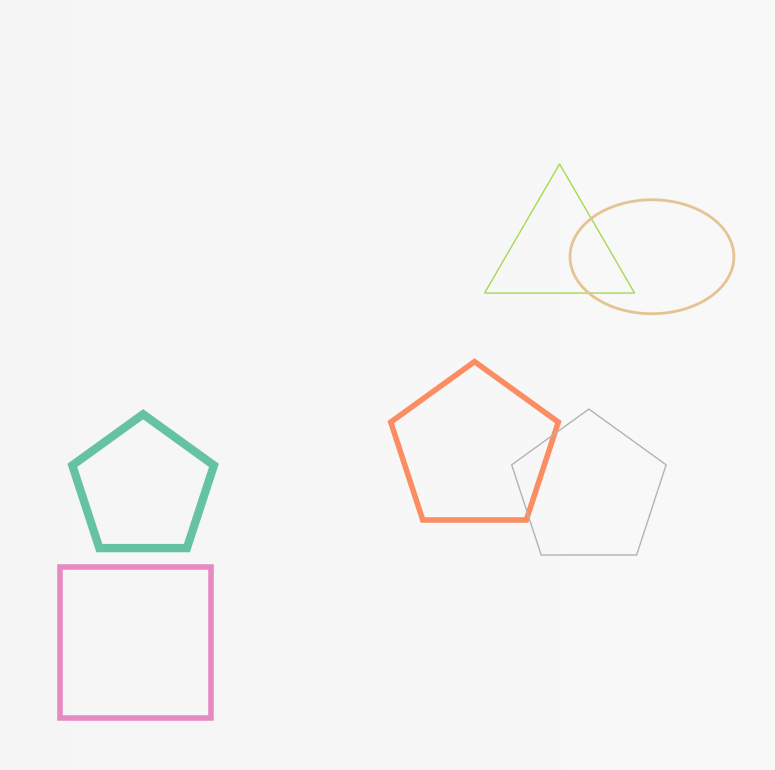[{"shape": "pentagon", "thickness": 3, "radius": 0.48, "center": [0.185, 0.366]}, {"shape": "pentagon", "thickness": 2, "radius": 0.57, "center": [0.612, 0.417]}, {"shape": "square", "thickness": 2, "radius": 0.49, "center": [0.175, 0.166]}, {"shape": "triangle", "thickness": 0.5, "radius": 0.56, "center": [0.722, 0.675]}, {"shape": "oval", "thickness": 1, "radius": 0.53, "center": [0.841, 0.667]}, {"shape": "pentagon", "thickness": 0.5, "radius": 0.52, "center": [0.76, 0.364]}]